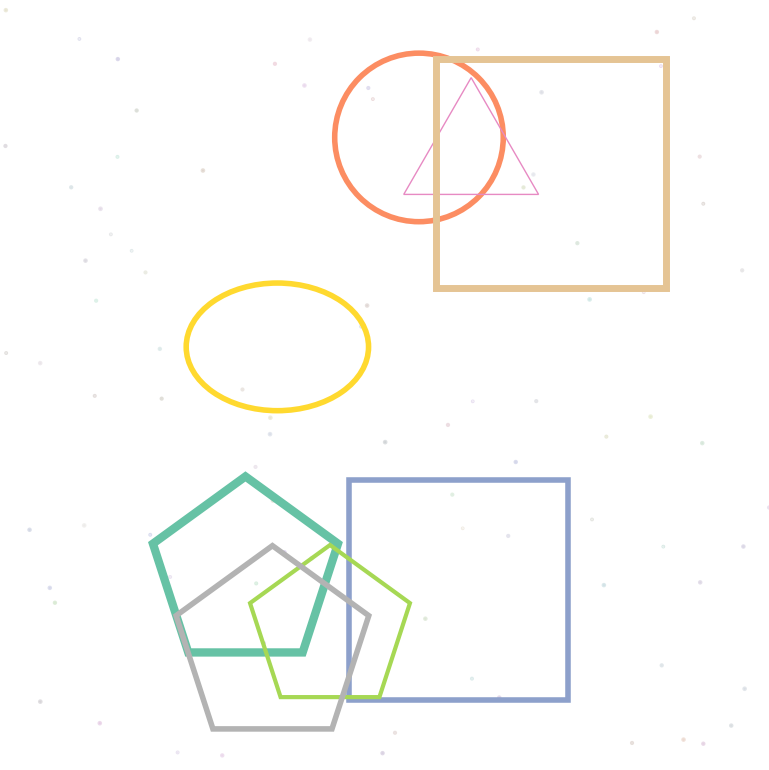[{"shape": "pentagon", "thickness": 3, "radius": 0.63, "center": [0.319, 0.255]}, {"shape": "circle", "thickness": 2, "radius": 0.55, "center": [0.544, 0.822]}, {"shape": "square", "thickness": 2, "radius": 0.71, "center": [0.595, 0.234]}, {"shape": "triangle", "thickness": 0.5, "radius": 0.51, "center": [0.612, 0.798]}, {"shape": "pentagon", "thickness": 1.5, "radius": 0.55, "center": [0.429, 0.183]}, {"shape": "oval", "thickness": 2, "radius": 0.59, "center": [0.36, 0.55]}, {"shape": "square", "thickness": 2.5, "radius": 0.74, "center": [0.715, 0.775]}, {"shape": "pentagon", "thickness": 2, "radius": 0.66, "center": [0.354, 0.16]}]